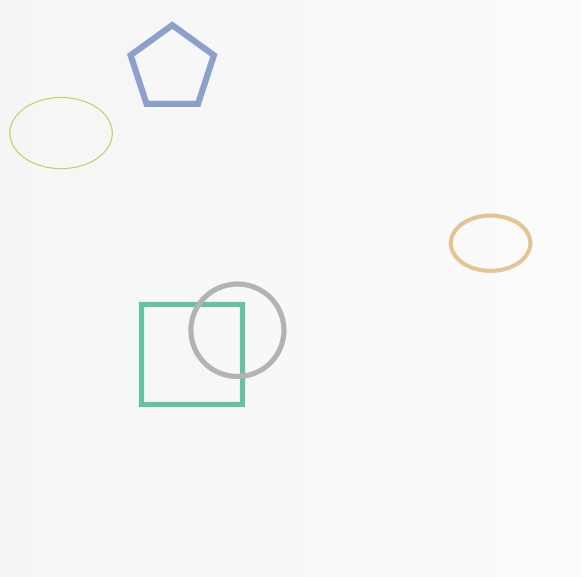[{"shape": "square", "thickness": 2.5, "radius": 0.43, "center": [0.329, 0.386]}, {"shape": "pentagon", "thickness": 3, "radius": 0.38, "center": [0.296, 0.88]}, {"shape": "oval", "thickness": 0.5, "radius": 0.44, "center": [0.105, 0.769]}, {"shape": "oval", "thickness": 2, "radius": 0.34, "center": [0.844, 0.578]}, {"shape": "circle", "thickness": 2.5, "radius": 0.4, "center": [0.408, 0.427]}]